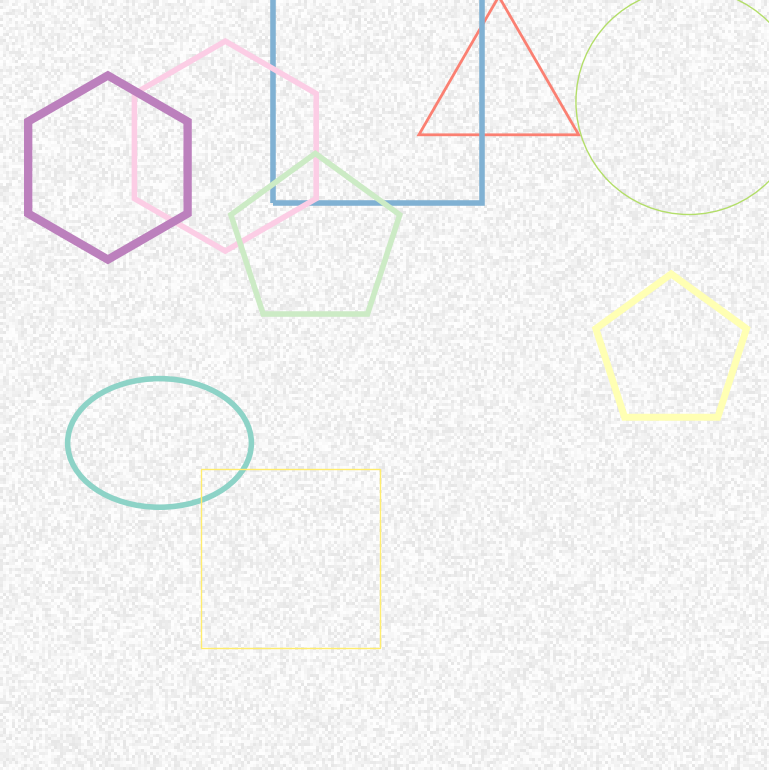[{"shape": "oval", "thickness": 2, "radius": 0.6, "center": [0.207, 0.425]}, {"shape": "pentagon", "thickness": 2.5, "radius": 0.51, "center": [0.872, 0.541]}, {"shape": "triangle", "thickness": 1, "radius": 0.6, "center": [0.648, 0.885]}, {"shape": "square", "thickness": 2, "radius": 0.68, "center": [0.49, 0.872]}, {"shape": "circle", "thickness": 0.5, "radius": 0.73, "center": [0.895, 0.868]}, {"shape": "hexagon", "thickness": 2, "radius": 0.68, "center": [0.293, 0.81]}, {"shape": "hexagon", "thickness": 3, "radius": 0.6, "center": [0.14, 0.782]}, {"shape": "pentagon", "thickness": 2, "radius": 0.58, "center": [0.41, 0.685]}, {"shape": "square", "thickness": 0.5, "radius": 0.58, "center": [0.378, 0.275]}]